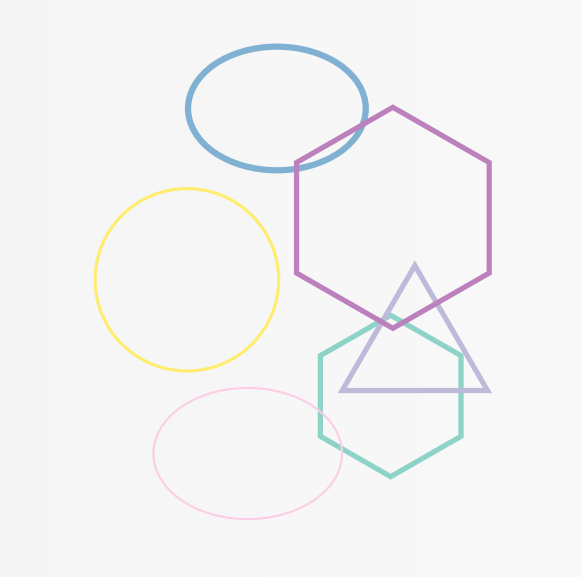[{"shape": "hexagon", "thickness": 2.5, "radius": 0.7, "center": [0.672, 0.313]}, {"shape": "triangle", "thickness": 2.5, "radius": 0.72, "center": [0.714, 0.395]}, {"shape": "oval", "thickness": 3, "radius": 0.76, "center": [0.476, 0.811]}, {"shape": "oval", "thickness": 1, "radius": 0.81, "center": [0.426, 0.214]}, {"shape": "hexagon", "thickness": 2.5, "radius": 0.96, "center": [0.676, 0.622]}, {"shape": "circle", "thickness": 1.5, "radius": 0.79, "center": [0.322, 0.515]}]